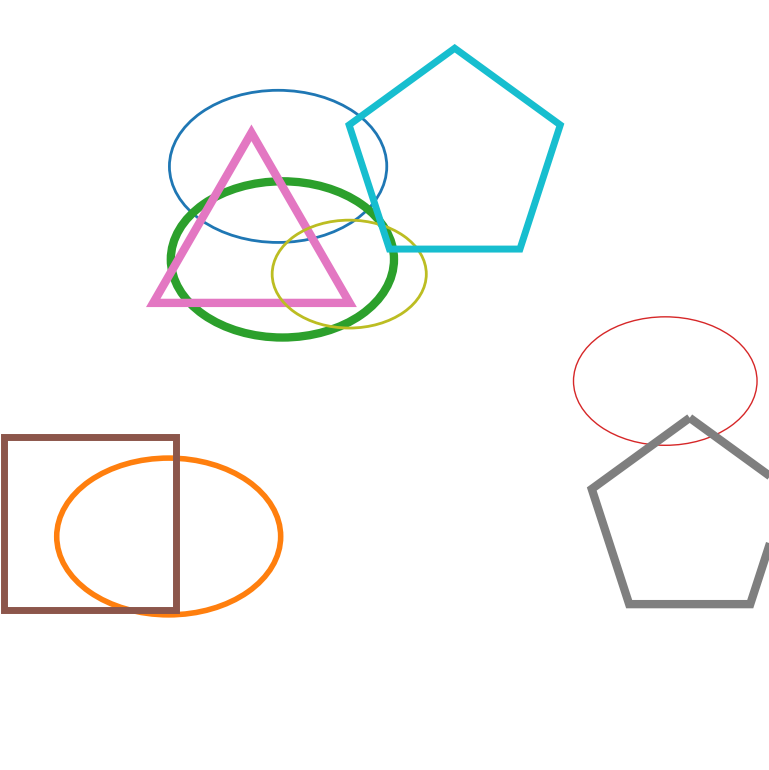[{"shape": "oval", "thickness": 1, "radius": 0.71, "center": [0.361, 0.784]}, {"shape": "oval", "thickness": 2, "radius": 0.73, "center": [0.219, 0.303]}, {"shape": "oval", "thickness": 3, "radius": 0.72, "center": [0.367, 0.663]}, {"shape": "oval", "thickness": 0.5, "radius": 0.6, "center": [0.864, 0.505]}, {"shape": "square", "thickness": 2.5, "radius": 0.56, "center": [0.117, 0.32]}, {"shape": "triangle", "thickness": 3, "radius": 0.74, "center": [0.327, 0.68]}, {"shape": "pentagon", "thickness": 3, "radius": 0.67, "center": [0.896, 0.324]}, {"shape": "oval", "thickness": 1, "radius": 0.5, "center": [0.454, 0.644]}, {"shape": "pentagon", "thickness": 2.5, "radius": 0.72, "center": [0.591, 0.793]}]